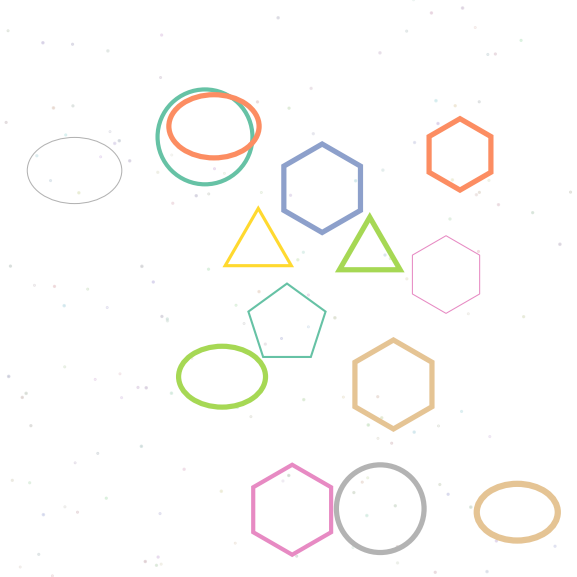[{"shape": "pentagon", "thickness": 1, "radius": 0.35, "center": [0.497, 0.438]}, {"shape": "circle", "thickness": 2, "radius": 0.41, "center": [0.355, 0.762]}, {"shape": "oval", "thickness": 2.5, "radius": 0.39, "center": [0.371, 0.78]}, {"shape": "hexagon", "thickness": 2.5, "radius": 0.31, "center": [0.797, 0.732]}, {"shape": "hexagon", "thickness": 2.5, "radius": 0.38, "center": [0.558, 0.673]}, {"shape": "hexagon", "thickness": 0.5, "radius": 0.34, "center": [0.772, 0.524]}, {"shape": "hexagon", "thickness": 2, "radius": 0.39, "center": [0.506, 0.116]}, {"shape": "triangle", "thickness": 2.5, "radius": 0.3, "center": [0.64, 0.562]}, {"shape": "oval", "thickness": 2.5, "radius": 0.38, "center": [0.385, 0.347]}, {"shape": "triangle", "thickness": 1.5, "radius": 0.33, "center": [0.447, 0.572]}, {"shape": "oval", "thickness": 3, "radius": 0.35, "center": [0.896, 0.112]}, {"shape": "hexagon", "thickness": 2.5, "radius": 0.39, "center": [0.681, 0.333]}, {"shape": "oval", "thickness": 0.5, "radius": 0.41, "center": [0.129, 0.704]}, {"shape": "circle", "thickness": 2.5, "radius": 0.38, "center": [0.658, 0.118]}]